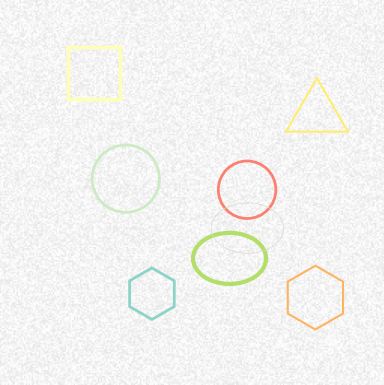[{"shape": "hexagon", "thickness": 2, "radius": 0.33, "center": [0.395, 0.237]}, {"shape": "square", "thickness": 2.5, "radius": 0.34, "center": [0.244, 0.81]}, {"shape": "circle", "thickness": 2, "radius": 0.37, "center": [0.642, 0.507]}, {"shape": "hexagon", "thickness": 1.5, "radius": 0.41, "center": [0.819, 0.227]}, {"shape": "oval", "thickness": 3, "radius": 0.47, "center": [0.596, 0.329]}, {"shape": "oval", "thickness": 0.5, "radius": 0.47, "center": [0.643, 0.407]}, {"shape": "circle", "thickness": 2, "radius": 0.44, "center": [0.327, 0.536]}, {"shape": "triangle", "thickness": 1.5, "radius": 0.46, "center": [0.823, 0.704]}]